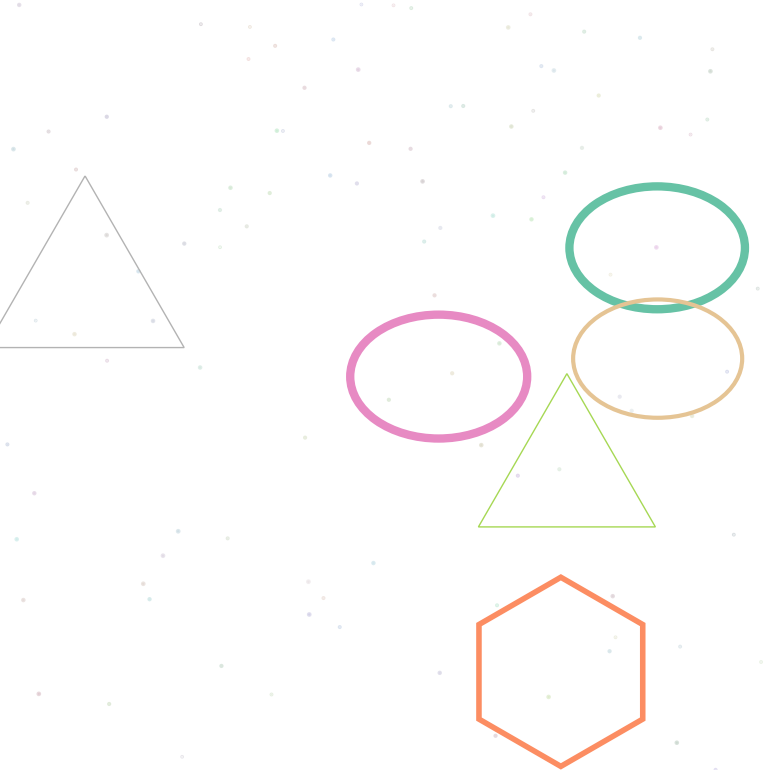[{"shape": "oval", "thickness": 3, "radius": 0.57, "center": [0.853, 0.678]}, {"shape": "hexagon", "thickness": 2, "radius": 0.61, "center": [0.728, 0.127]}, {"shape": "oval", "thickness": 3, "radius": 0.57, "center": [0.57, 0.511]}, {"shape": "triangle", "thickness": 0.5, "radius": 0.66, "center": [0.736, 0.382]}, {"shape": "oval", "thickness": 1.5, "radius": 0.55, "center": [0.854, 0.534]}, {"shape": "triangle", "thickness": 0.5, "radius": 0.74, "center": [0.11, 0.623]}]